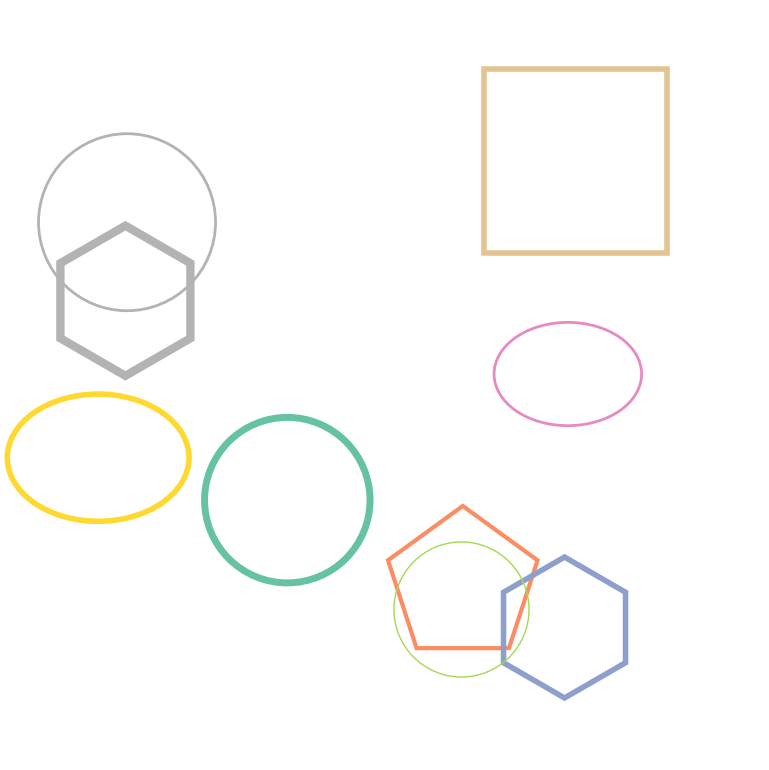[{"shape": "circle", "thickness": 2.5, "radius": 0.54, "center": [0.373, 0.35]}, {"shape": "pentagon", "thickness": 1.5, "radius": 0.51, "center": [0.601, 0.241]}, {"shape": "hexagon", "thickness": 2, "radius": 0.46, "center": [0.733, 0.185]}, {"shape": "oval", "thickness": 1, "radius": 0.48, "center": [0.737, 0.514]}, {"shape": "circle", "thickness": 0.5, "radius": 0.44, "center": [0.599, 0.208]}, {"shape": "oval", "thickness": 2, "radius": 0.59, "center": [0.127, 0.406]}, {"shape": "square", "thickness": 2, "radius": 0.6, "center": [0.748, 0.791]}, {"shape": "circle", "thickness": 1, "radius": 0.57, "center": [0.165, 0.711]}, {"shape": "hexagon", "thickness": 3, "radius": 0.49, "center": [0.163, 0.609]}]